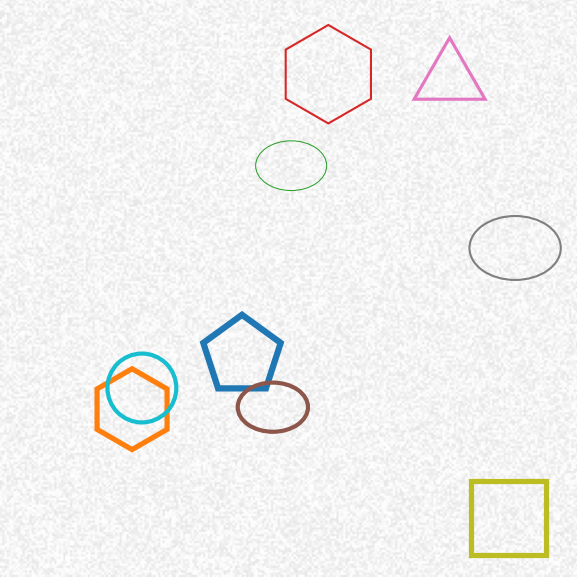[{"shape": "pentagon", "thickness": 3, "radius": 0.35, "center": [0.419, 0.384]}, {"shape": "hexagon", "thickness": 2.5, "radius": 0.35, "center": [0.229, 0.291]}, {"shape": "oval", "thickness": 0.5, "radius": 0.31, "center": [0.504, 0.712]}, {"shape": "hexagon", "thickness": 1, "radius": 0.43, "center": [0.569, 0.871]}, {"shape": "oval", "thickness": 2, "radius": 0.3, "center": [0.472, 0.294]}, {"shape": "triangle", "thickness": 1.5, "radius": 0.35, "center": [0.779, 0.863]}, {"shape": "oval", "thickness": 1, "radius": 0.4, "center": [0.892, 0.57]}, {"shape": "square", "thickness": 2.5, "radius": 0.32, "center": [0.88, 0.102]}, {"shape": "circle", "thickness": 2, "radius": 0.3, "center": [0.246, 0.327]}]